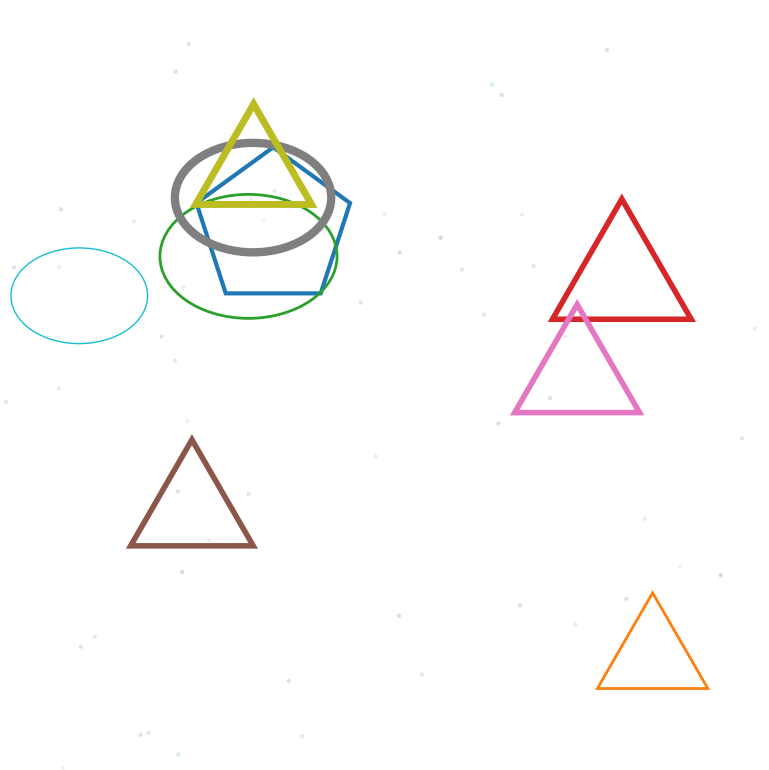[{"shape": "pentagon", "thickness": 1.5, "radius": 0.52, "center": [0.355, 0.704]}, {"shape": "triangle", "thickness": 1, "radius": 0.41, "center": [0.848, 0.147]}, {"shape": "oval", "thickness": 1, "radius": 0.58, "center": [0.323, 0.667]}, {"shape": "triangle", "thickness": 2, "radius": 0.52, "center": [0.808, 0.637]}, {"shape": "triangle", "thickness": 2, "radius": 0.46, "center": [0.249, 0.337]}, {"shape": "triangle", "thickness": 2, "radius": 0.47, "center": [0.75, 0.511]}, {"shape": "oval", "thickness": 3, "radius": 0.51, "center": [0.329, 0.743]}, {"shape": "triangle", "thickness": 2.5, "radius": 0.43, "center": [0.329, 0.778]}, {"shape": "oval", "thickness": 0.5, "radius": 0.44, "center": [0.103, 0.616]}]